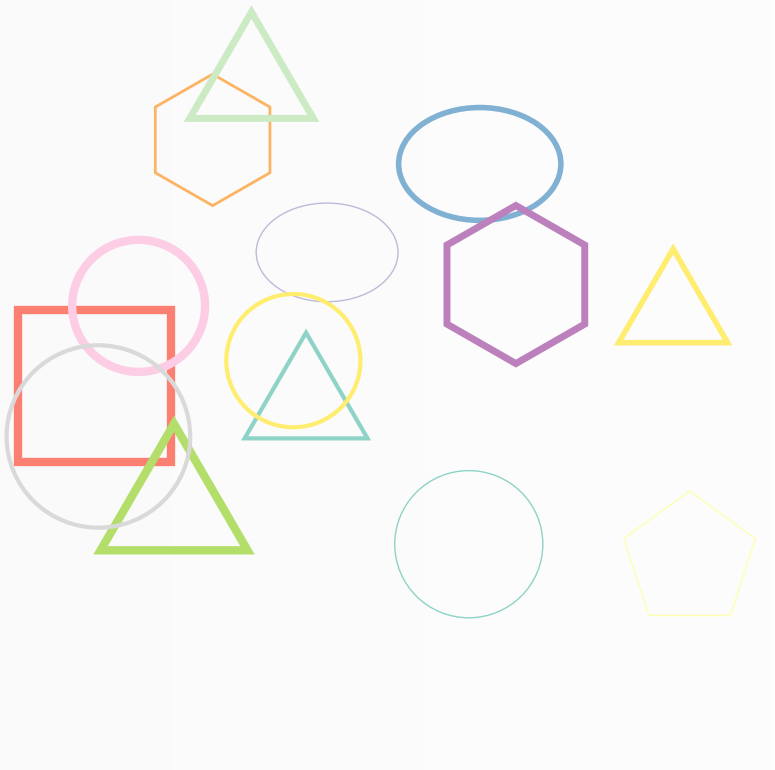[{"shape": "triangle", "thickness": 1.5, "radius": 0.46, "center": [0.395, 0.476]}, {"shape": "circle", "thickness": 0.5, "radius": 0.48, "center": [0.605, 0.293]}, {"shape": "pentagon", "thickness": 0.5, "radius": 0.45, "center": [0.89, 0.273]}, {"shape": "oval", "thickness": 0.5, "radius": 0.46, "center": [0.422, 0.672]}, {"shape": "square", "thickness": 3, "radius": 0.49, "center": [0.122, 0.499]}, {"shape": "oval", "thickness": 2, "radius": 0.52, "center": [0.619, 0.787]}, {"shape": "hexagon", "thickness": 1, "radius": 0.43, "center": [0.274, 0.818]}, {"shape": "triangle", "thickness": 3, "radius": 0.55, "center": [0.225, 0.34]}, {"shape": "circle", "thickness": 3, "radius": 0.43, "center": [0.179, 0.603]}, {"shape": "circle", "thickness": 1.5, "radius": 0.59, "center": [0.127, 0.433]}, {"shape": "hexagon", "thickness": 2.5, "radius": 0.51, "center": [0.666, 0.63]}, {"shape": "triangle", "thickness": 2.5, "radius": 0.46, "center": [0.325, 0.892]}, {"shape": "circle", "thickness": 1.5, "radius": 0.43, "center": [0.379, 0.532]}, {"shape": "triangle", "thickness": 2, "radius": 0.41, "center": [0.869, 0.596]}]